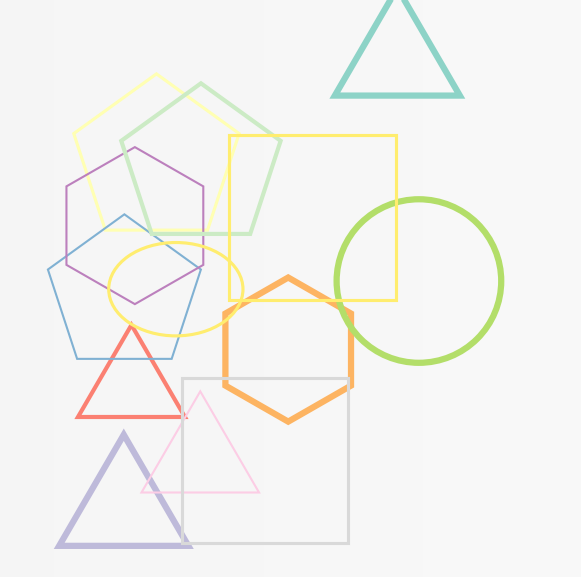[{"shape": "triangle", "thickness": 3, "radius": 0.62, "center": [0.684, 0.896]}, {"shape": "pentagon", "thickness": 1.5, "radius": 0.75, "center": [0.269, 0.722]}, {"shape": "triangle", "thickness": 3, "radius": 0.64, "center": [0.213, 0.118]}, {"shape": "triangle", "thickness": 2, "radius": 0.53, "center": [0.226, 0.33]}, {"shape": "pentagon", "thickness": 1, "radius": 0.69, "center": [0.214, 0.49]}, {"shape": "hexagon", "thickness": 3, "radius": 0.62, "center": [0.496, 0.394]}, {"shape": "circle", "thickness": 3, "radius": 0.71, "center": [0.721, 0.513]}, {"shape": "triangle", "thickness": 1, "radius": 0.58, "center": [0.345, 0.205]}, {"shape": "square", "thickness": 1.5, "radius": 0.71, "center": [0.456, 0.201]}, {"shape": "hexagon", "thickness": 1, "radius": 0.68, "center": [0.232, 0.608]}, {"shape": "pentagon", "thickness": 2, "radius": 0.72, "center": [0.346, 0.711]}, {"shape": "oval", "thickness": 1.5, "radius": 0.58, "center": [0.303, 0.498]}, {"shape": "square", "thickness": 1.5, "radius": 0.72, "center": [0.538, 0.622]}]